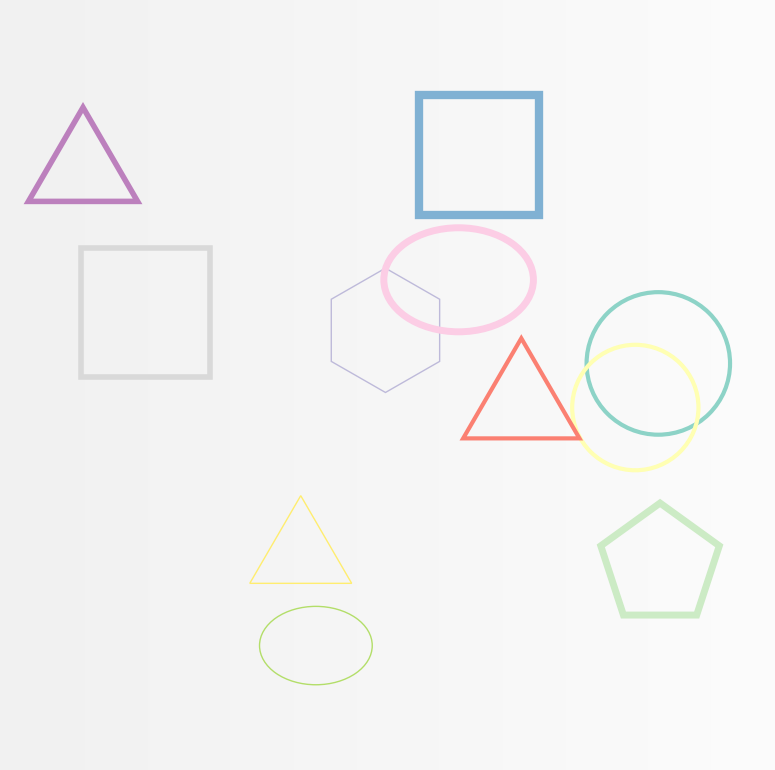[{"shape": "circle", "thickness": 1.5, "radius": 0.46, "center": [0.849, 0.528]}, {"shape": "circle", "thickness": 1.5, "radius": 0.41, "center": [0.82, 0.471]}, {"shape": "hexagon", "thickness": 0.5, "radius": 0.4, "center": [0.497, 0.571]}, {"shape": "triangle", "thickness": 1.5, "radius": 0.43, "center": [0.673, 0.474]}, {"shape": "square", "thickness": 3, "radius": 0.39, "center": [0.618, 0.798]}, {"shape": "oval", "thickness": 0.5, "radius": 0.36, "center": [0.408, 0.162]}, {"shape": "oval", "thickness": 2.5, "radius": 0.48, "center": [0.592, 0.637]}, {"shape": "square", "thickness": 2, "radius": 0.42, "center": [0.188, 0.594]}, {"shape": "triangle", "thickness": 2, "radius": 0.41, "center": [0.107, 0.779]}, {"shape": "pentagon", "thickness": 2.5, "radius": 0.4, "center": [0.852, 0.266]}, {"shape": "triangle", "thickness": 0.5, "radius": 0.38, "center": [0.388, 0.28]}]